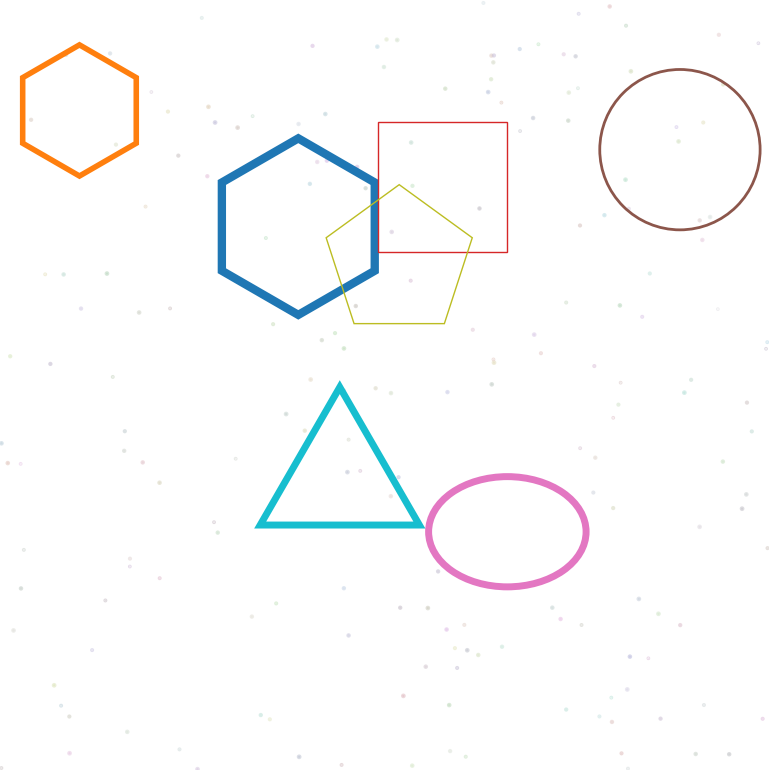[{"shape": "hexagon", "thickness": 3, "radius": 0.57, "center": [0.387, 0.706]}, {"shape": "hexagon", "thickness": 2, "radius": 0.43, "center": [0.103, 0.857]}, {"shape": "square", "thickness": 0.5, "radius": 0.42, "center": [0.575, 0.757]}, {"shape": "circle", "thickness": 1, "radius": 0.52, "center": [0.883, 0.806]}, {"shape": "oval", "thickness": 2.5, "radius": 0.51, "center": [0.659, 0.309]}, {"shape": "pentagon", "thickness": 0.5, "radius": 0.5, "center": [0.518, 0.66]}, {"shape": "triangle", "thickness": 2.5, "radius": 0.6, "center": [0.441, 0.378]}]